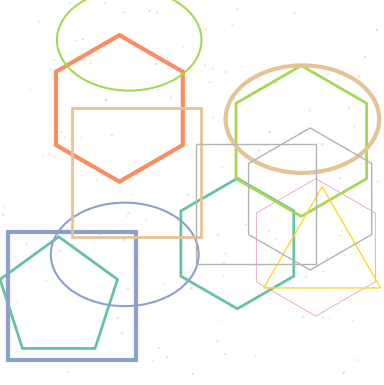[{"shape": "hexagon", "thickness": 2, "radius": 0.85, "center": [0.616, 0.367]}, {"shape": "pentagon", "thickness": 2, "radius": 0.8, "center": [0.153, 0.225]}, {"shape": "hexagon", "thickness": 3, "radius": 0.95, "center": [0.31, 0.718]}, {"shape": "square", "thickness": 3, "radius": 0.83, "center": [0.187, 0.231]}, {"shape": "oval", "thickness": 1.5, "radius": 0.96, "center": [0.324, 0.339]}, {"shape": "hexagon", "thickness": 0.5, "radius": 0.89, "center": [0.82, 0.357]}, {"shape": "oval", "thickness": 1.5, "radius": 0.94, "center": [0.336, 0.896]}, {"shape": "hexagon", "thickness": 2, "radius": 0.98, "center": [0.783, 0.634]}, {"shape": "triangle", "thickness": 1, "radius": 0.88, "center": [0.837, 0.34]}, {"shape": "oval", "thickness": 3, "radius": 1.0, "center": [0.786, 0.691]}, {"shape": "square", "thickness": 2, "radius": 0.84, "center": [0.354, 0.551]}, {"shape": "hexagon", "thickness": 1, "radius": 0.92, "center": [0.806, 0.483]}, {"shape": "square", "thickness": 1, "radius": 0.78, "center": [0.664, 0.47]}]